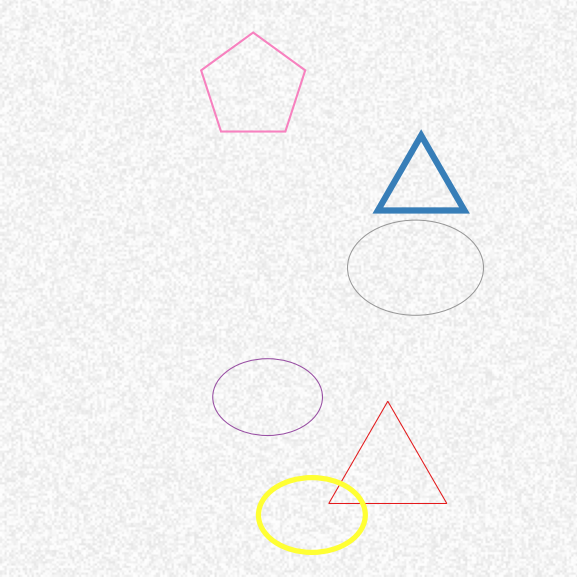[{"shape": "triangle", "thickness": 0.5, "radius": 0.59, "center": [0.671, 0.186]}, {"shape": "triangle", "thickness": 3, "radius": 0.43, "center": [0.729, 0.678]}, {"shape": "oval", "thickness": 0.5, "radius": 0.48, "center": [0.463, 0.312]}, {"shape": "oval", "thickness": 2.5, "radius": 0.46, "center": [0.54, 0.107]}, {"shape": "pentagon", "thickness": 1, "radius": 0.47, "center": [0.438, 0.848]}, {"shape": "oval", "thickness": 0.5, "radius": 0.59, "center": [0.72, 0.536]}]